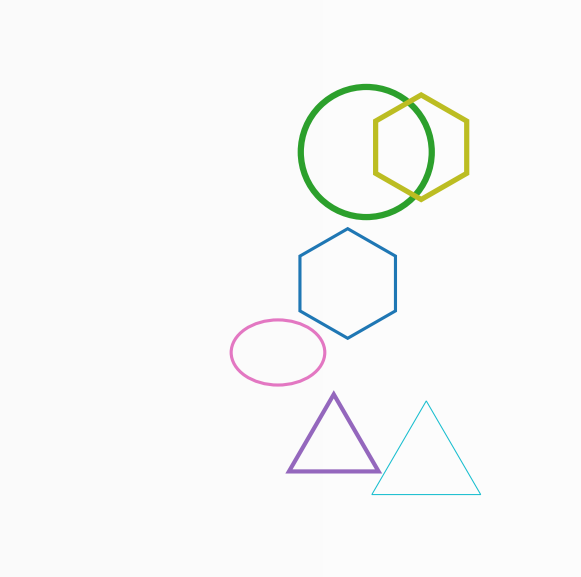[{"shape": "hexagon", "thickness": 1.5, "radius": 0.47, "center": [0.598, 0.508]}, {"shape": "circle", "thickness": 3, "radius": 0.56, "center": [0.63, 0.736]}, {"shape": "triangle", "thickness": 2, "radius": 0.45, "center": [0.574, 0.227]}, {"shape": "oval", "thickness": 1.5, "radius": 0.4, "center": [0.478, 0.389]}, {"shape": "hexagon", "thickness": 2.5, "radius": 0.45, "center": [0.725, 0.744]}, {"shape": "triangle", "thickness": 0.5, "radius": 0.54, "center": [0.733, 0.197]}]